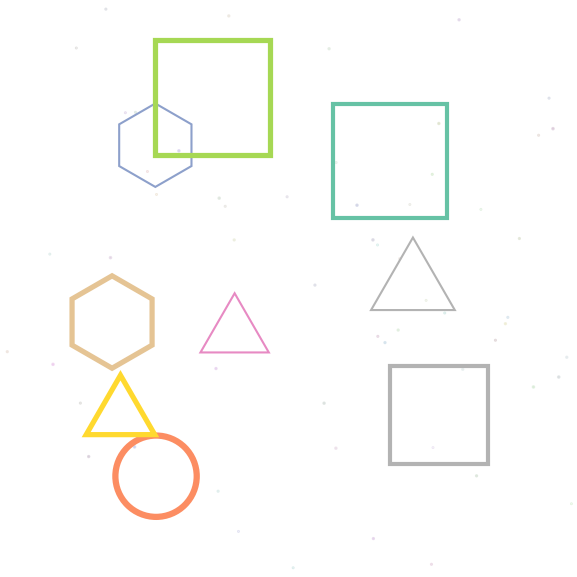[{"shape": "square", "thickness": 2, "radius": 0.5, "center": [0.675, 0.72]}, {"shape": "circle", "thickness": 3, "radius": 0.35, "center": [0.27, 0.175]}, {"shape": "hexagon", "thickness": 1, "radius": 0.36, "center": [0.269, 0.748]}, {"shape": "triangle", "thickness": 1, "radius": 0.34, "center": [0.406, 0.423]}, {"shape": "square", "thickness": 2.5, "radius": 0.5, "center": [0.368, 0.83]}, {"shape": "triangle", "thickness": 2.5, "radius": 0.34, "center": [0.209, 0.281]}, {"shape": "hexagon", "thickness": 2.5, "radius": 0.4, "center": [0.194, 0.442]}, {"shape": "square", "thickness": 2, "radius": 0.42, "center": [0.76, 0.281]}, {"shape": "triangle", "thickness": 1, "radius": 0.42, "center": [0.715, 0.504]}]